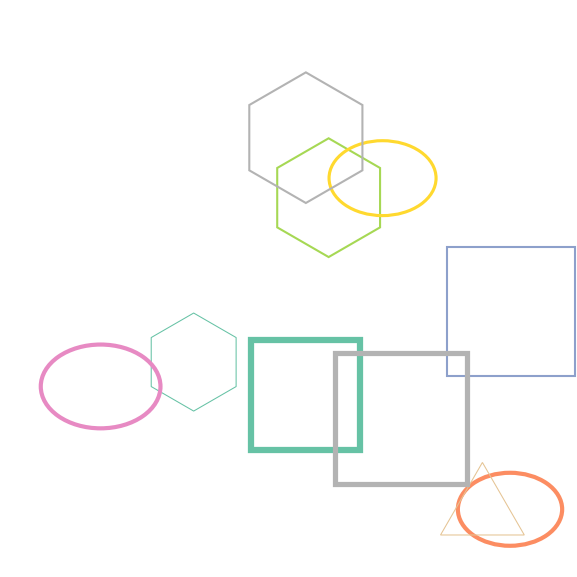[{"shape": "square", "thickness": 3, "radius": 0.47, "center": [0.529, 0.315]}, {"shape": "hexagon", "thickness": 0.5, "radius": 0.42, "center": [0.335, 0.372]}, {"shape": "oval", "thickness": 2, "radius": 0.45, "center": [0.883, 0.117]}, {"shape": "square", "thickness": 1, "radius": 0.56, "center": [0.885, 0.46]}, {"shape": "oval", "thickness": 2, "radius": 0.52, "center": [0.174, 0.33]}, {"shape": "hexagon", "thickness": 1, "radius": 0.51, "center": [0.569, 0.657]}, {"shape": "oval", "thickness": 1.5, "radius": 0.46, "center": [0.662, 0.691]}, {"shape": "triangle", "thickness": 0.5, "radius": 0.42, "center": [0.835, 0.115]}, {"shape": "square", "thickness": 2.5, "radius": 0.57, "center": [0.694, 0.274]}, {"shape": "hexagon", "thickness": 1, "radius": 0.57, "center": [0.53, 0.761]}]